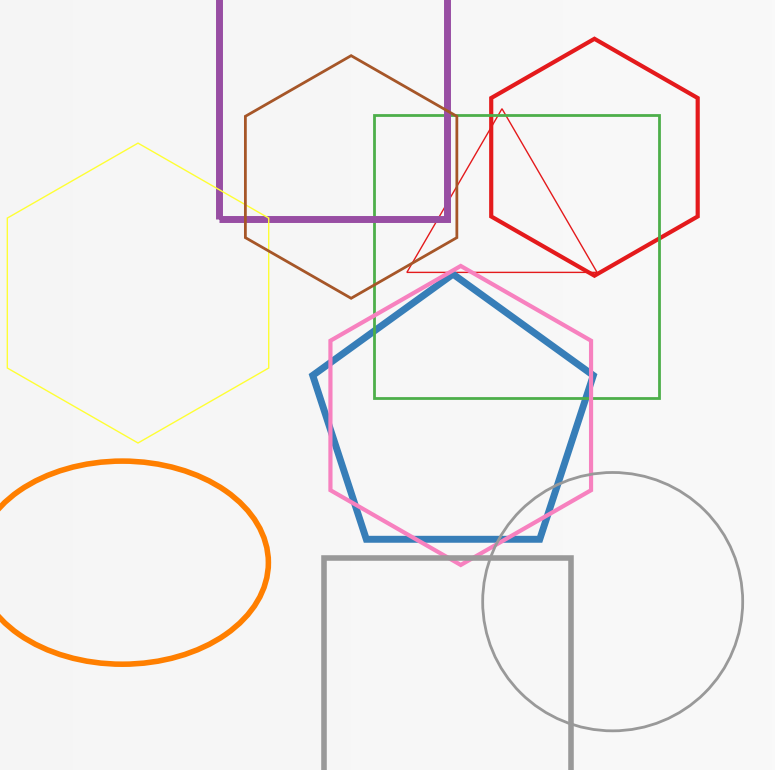[{"shape": "triangle", "thickness": 0.5, "radius": 0.71, "center": [0.648, 0.717]}, {"shape": "hexagon", "thickness": 1.5, "radius": 0.77, "center": [0.767, 0.796]}, {"shape": "pentagon", "thickness": 2.5, "radius": 0.95, "center": [0.585, 0.454]}, {"shape": "square", "thickness": 1, "radius": 0.92, "center": [0.666, 0.667]}, {"shape": "square", "thickness": 2.5, "radius": 0.73, "center": [0.43, 0.863]}, {"shape": "oval", "thickness": 2, "radius": 0.94, "center": [0.158, 0.269]}, {"shape": "hexagon", "thickness": 0.5, "radius": 0.97, "center": [0.178, 0.619]}, {"shape": "hexagon", "thickness": 1, "radius": 0.79, "center": [0.453, 0.77]}, {"shape": "hexagon", "thickness": 1.5, "radius": 0.97, "center": [0.595, 0.46]}, {"shape": "square", "thickness": 2, "radius": 0.8, "center": [0.577, 0.116]}, {"shape": "circle", "thickness": 1, "radius": 0.84, "center": [0.791, 0.219]}]